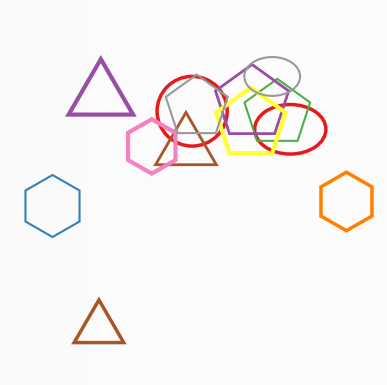[{"shape": "circle", "thickness": 2.5, "radius": 0.45, "center": [0.496, 0.711]}, {"shape": "oval", "thickness": 2.5, "radius": 0.46, "center": [0.749, 0.664]}, {"shape": "hexagon", "thickness": 1.5, "radius": 0.4, "center": [0.135, 0.465]}, {"shape": "pentagon", "thickness": 1.5, "radius": 0.45, "center": [0.716, 0.706]}, {"shape": "pentagon", "thickness": 2, "radius": 0.5, "center": [0.651, 0.733]}, {"shape": "triangle", "thickness": 3, "radius": 0.48, "center": [0.26, 0.75]}, {"shape": "hexagon", "thickness": 2.5, "radius": 0.38, "center": [0.894, 0.477]}, {"shape": "pentagon", "thickness": 3, "radius": 0.47, "center": [0.647, 0.678]}, {"shape": "triangle", "thickness": 2, "radius": 0.45, "center": [0.48, 0.617]}, {"shape": "triangle", "thickness": 2.5, "radius": 0.37, "center": [0.255, 0.147]}, {"shape": "hexagon", "thickness": 3, "radius": 0.35, "center": [0.392, 0.62]}, {"shape": "oval", "thickness": 1.5, "radius": 0.36, "center": [0.702, 0.801]}, {"shape": "pentagon", "thickness": 1.5, "radius": 0.42, "center": [0.508, 0.722]}]